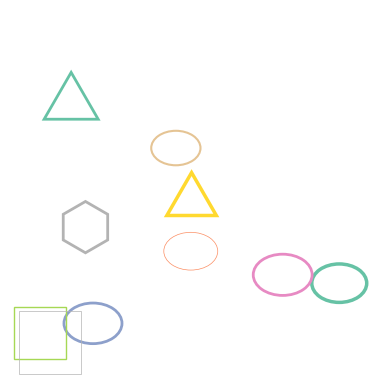[{"shape": "oval", "thickness": 2.5, "radius": 0.36, "center": [0.881, 0.264]}, {"shape": "triangle", "thickness": 2, "radius": 0.41, "center": [0.185, 0.731]}, {"shape": "oval", "thickness": 0.5, "radius": 0.35, "center": [0.496, 0.348]}, {"shape": "oval", "thickness": 2, "radius": 0.38, "center": [0.242, 0.16]}, {"shape": "oval", "thickness": 2, "radius": 0.38, "center": [0.734, 0.286]}, {"shape": "square", "thickness": 1, "radius": 0.34, "center": [0.104, 0.136]}, {"shape": "triangle", "thickness": 2.5, "radius": 0.37, "center": [0.498, 0.477]}, {"shape": "oval", "thickness": 1.5, "radius": 0.32, "center": [0.457, 0.616]}, {"shape": "square", "thickness": 0.5, "radius": 0.41, "center": [0.13, 0.11]}, {"shape": "hexagon", "thickness": 2, "radius": 0.33, "center": [0.222, 0.41]}]